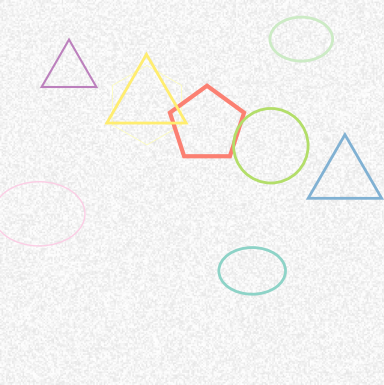[{"shape": "oval", "thickness": 2, "radius": 0.43, "center": [0.655, 0.296]}, {"shape": "hexagon", "thickness": 0.5, "radius": 0.52, "center": [0.382, 0.727]}, {"shape": "pentagon", "thickness": 3, "radius": 0.51, "center": [0.538, 0.676]}, {"shape": "triangle", "thickness": 2, "radius": 0.55, "center": [0.896, 0.54]}, {"shape": "circle", "thickness": 2, "radius": 0.48, "center": [0.703, 0.621]}, {"shape": "oval", "thickness": 1, "radius": 0.6, "center": [0.102, 0.445]}, {"shape": "triangle", "thickness": 1.5, "radius": 0.41, "center": [0.179, 0.815]}, {"shape": "oval", "thickness": 2, "radius": 0.41, "center": [0.783, 0.898]}, {"shape": "triangle", "thickness": 2, "radius": 0.6, "center": [0.38, 0.74]}]